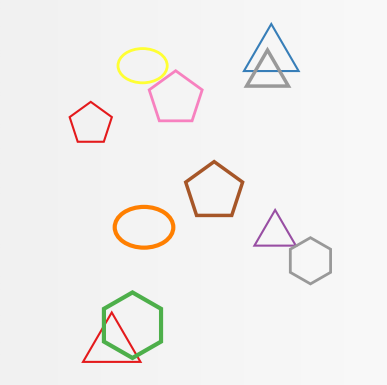[{"shape": "triangle", "thickness": 1.5, "radius": 0.43, "center": [0.288, 0.103]}, {"shape": "pentagon", "thickness": 1.5, "radius": 0.29, "center": [0.234, 0.678]}, {"shape": "triangle", "thickness": 1.5, "radius": 0.41, "center": [0.7, 0.856]}, {"shape": "hexagon", "thickness": 3, "radius": 0.43, "center": [0.342, 0.155]}, {"shape": "triangle", "thickness": 1.5, "radius": 0.31, "center": [0.71, 0.393]}, {"shape": "oval", "thickness": 3, "radius": 0.38, "center": [0.372, 0.41]}, {"shape": "oval", "thickness": 2, "radius": 0.32, "center": [0.368, 0.829]}, {"shape": "pentagon", "thickness": 2.5, "radius": 0.39, "center": [0.553, 0.503]}, {"shape": "pentagon", "thickness": 2, "radius": 0.36, "center": [0.453, 0.744]}, {"shape": "triangle", "thickness": 2.5, "radius": 0.31, "center": [0.69, 0.808]}, {"shape": "hexagon", "thickness": 2, "radius": 0.3, "center": [0.801, 0.323]}]